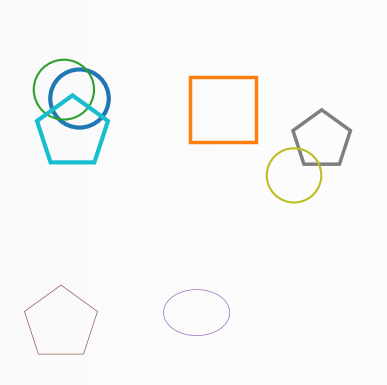[{"shape": "circle", "thickness": 3, "radius": 0.38, "center": [0.205, 0.744]}, {"shape": "square", "thickness": 2.5, "radius": 0.42, "center": [0.576, 0.715]}, {"shape": "circle", "thickness": 1.5, "radius": 0.39, "center": [0.165, 0.767]}, {"shape": "oval", "thickness": 0.5, "radius": 0.43, "center": [0.507, 0.188]}, {"shape": "pentagon", "thickness": 0.5, "radius": 0.5, "center": [0.157, 0.16]}, {"shape": "pentagon", "thickness": 2.5, "radius": 0.39, "center": [0.83, 0.637]}, {"shape": "circle", "thickness": 1.5, "radius": 0.35, "center": [0.759, 0.544]}, {"shape": "pentagon", "thickness": 3, "radius": 0.48, "center": [0.187, 0.656]}]